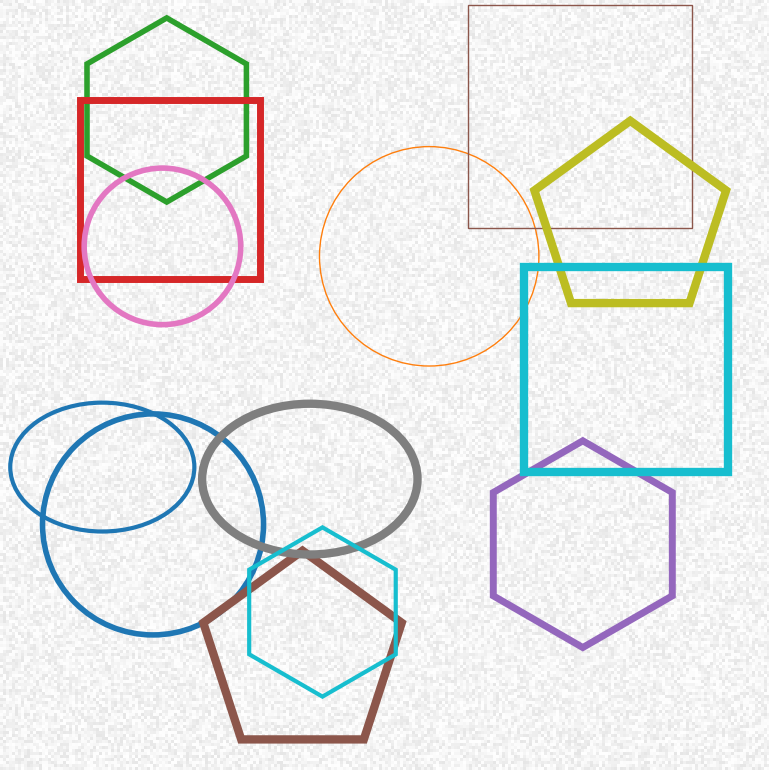[{"shape": "oval", "thickness": 1.5, "radius": 0.6, "center": [0.133, 0.393]}, {"shape": "circle", "thickness": 2, "radius": 0.72, "center": [0.199, 0.319]}, {"shape": "circle", "thickness": 0.5, "radius": 0.71, "center": [0.557, 0.667]}, {"shape": "hexagon", "thickness": 2, "radius": 0.6, "center": [0.217, 0.857]}, {"shape": "square", "thickness": 2.5, "radius": 0.58, "center": [0.221, 0.754]}, {"shape": "hexagon", "thickness": 2.5, "radius": 0.67, "center": [0.757, 0.293]}, {"shape": "square", "thickness": 0.5, "radius": 0.73, "center": [0.753, 0.849]}, {"shape": "pentagon", "thickness": 3, "radius": 0.68, "center": [0.393, 0.149]}, {"shape": "circle", "thickness": 2, "radius": 0.51, "center": [0.211, 0.68]}, {"shape": "oval", "thickness": 3, "radius": 0.7, "center": [0.402, 0.378]}, {"shape": "pentagon", "thickness": 3, "radius": 0.65, "center": [0.819, 0.712]}, {"shape": "square", "thickness": 3, "radius": 0.66, "center": [0.813, 0.52]}, {"shape": "hexagon", "thickness": 1.5, "radius": 0.55, "center": [0.419, 0.205]}]